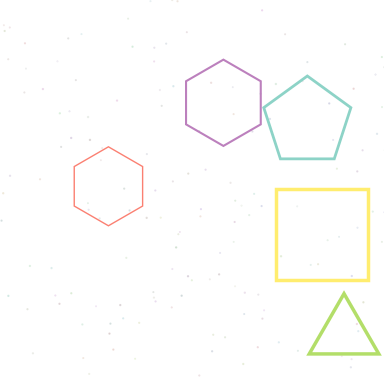[{"shape": "pentagon", "thickness": 2, "radius": 0.59, "center": [0.798, 0.684]}, {"shape": "hexagon", "thickness": 1, "radius": 0.51, "center": [0.282, 0.516]}, {"shape": "triangle", "thickness": 2.5, "radius": 0.52, "center": [0.894, 0.133]}, {"shape": "hexagon", "thickness": 1.5, "radius": 0.56, "center": [0.58, 0.733]}, {"shape": "square", "thickness": 2.5, "radius": 0.6, "center": [0.837, 0.391]}]